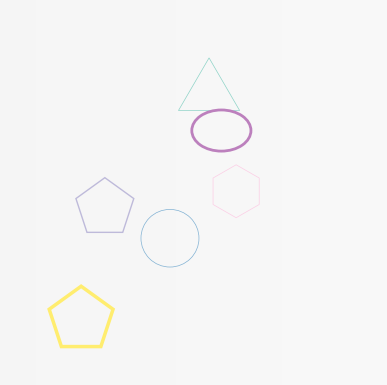[{"shape": "triangle", "thickness": 0.5, "radius": 0.46, "center": [0.539, 0.759]}, {"shape": "pentagon", "thickness": 1, "radius": 0.39, "center": [0.271, 0.46]}, {"shape": "circle", "thickness": 0.5, "radius": 0.37, "center": [0.439, 0.381]}, {"shape": "hexagon", "thickness": 0.5, "radius": 0.34, "center": [0.609, 0.503]}, {"shape": "oval", "thickness": 2, "radius": 0.38, "center": [0.571, 0.661]}, {"shape": "pentagon", "thickness": 2.5, "radius": 0.43, "center": [0.209, 0.17]}]